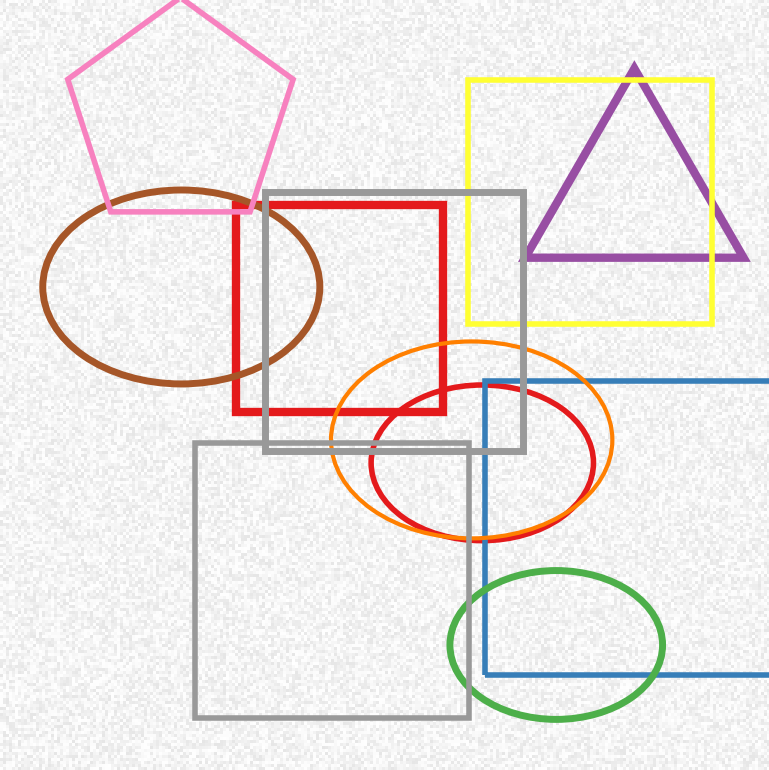[{"shape": "square", "thickness": 3, "radius": 0.67, "center": [0.441, 0.6]}, {"shape": "oval", "thickness": 2, "radius": 0.72, "center": [0.626, 0.399]}, {"shape": "square", "thickness": 2, "radius": 0.95, "center": [0.82, 0.314]}, {"shape": "oval", "thickness": 2.5, "radius": 0.69, "center": [0.722, 0.162]}, {"shape": "triangle", "thickness": 3, "radius": 0.82, "center": [0.824, 0.747]}, {"shape": "oval", "thickness": 1.5, "radius": 0.91, "center": [0.613, 0.429]}, {"shape": "square", "thickness": 2, "radius": 0.79, "center": [0.766, 0.737]}, {"shape": "oval", "thickness": 2.5, "radius": 0.9, "center": [0.235, 0.627]}, {"shape": "pentagon", "thickness": 2, "radius": 0.77, "center": [0.234, 0.849]}, {"shape": "square", "thickness": 2.5, "radius": 0.84, "center": [0.512, 0.582]}, {"shape": "square", "thickness": 2, "radius": 0.89, "center": [0.431, 0.246]}]